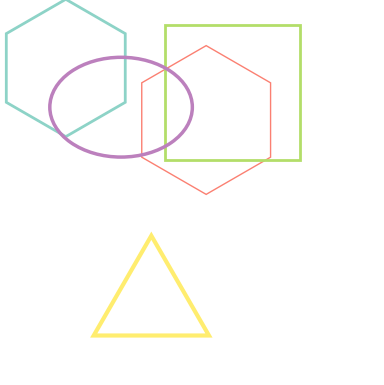[{"shape": "hexagon", "thickness": 2, "radius": 0.89, "center": [0.171, 0.823]}, {"shape": "hexagon", "thickness": 1, "radius": 0.97, "center": [0.535, 0.688]}, {"shape": "square", "thickness": 2, "radius": 0.88, "center": [0.605, 0.76]}, {"shape": "oval", "thickness": 2.5, "radius": 0.93, "center": [0.314, 0.722]}, {"shape": "triangle", "thickness": 3, "radius": 0.86, "center": [0.393, 0.215]}]